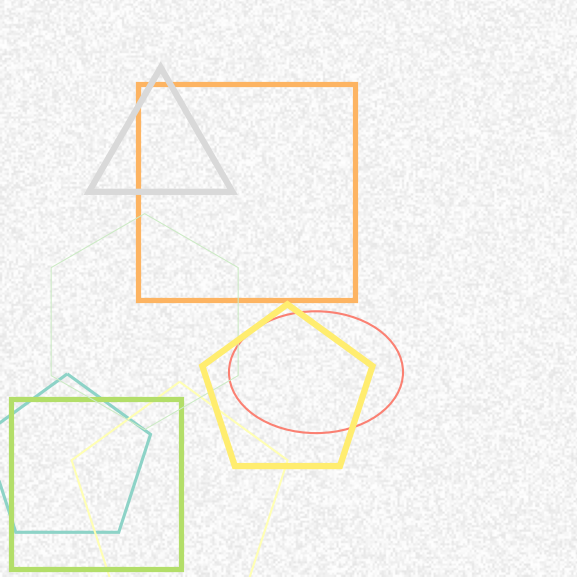[{"shape": "pentagon", "thickness": 1.5, "radius": 0.76, "center": [0.116, 0.2]}, {"shape": "pentagon", "thickness": 1, "radius": 0.98, "center": [0.311, 0.141]}, {"shape": "oval", "thickness": 1, "radius": 0.75, "center": [0.547, 0.355]}, {"shape": "square", "thickness": 2.5, "radius": 0.94, "center": [0.427, 0.666]}, {"shape": "square", "thickness": 2.5, "radius": 0.74, "center": [0.166, 0.161]}, {"shape": "triangle", "thickness": 3, "radius": 0.72, "center": [0.278, 0.739]}, {"shape": "hexagon", "thickness": 0.5, "radius": 0.93, "center": [0.25, 0.442]}, {"shape": "pentagon", "thickness": 3, "radius": 0.77, "center": [0.498, 0.317]}]